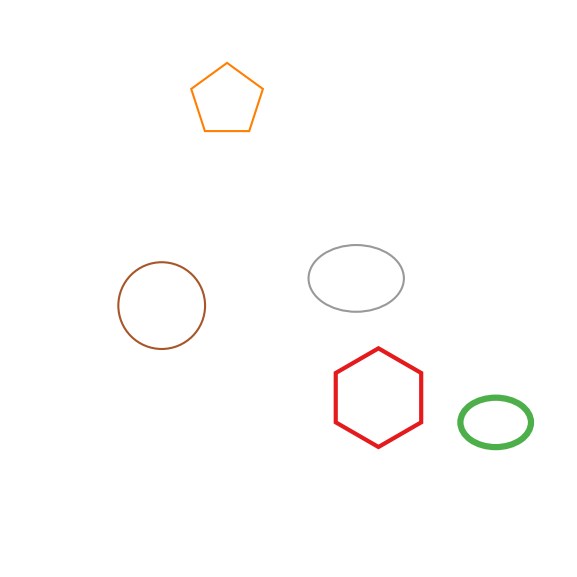[{"shape": "hexagon", "thickness": 2, "radius": 0.43, "center": [0.655, 0.311]}, {"shape": "oval", "thickness": 3, "radius": 0.31, "center": [0.858, 0.268]}, {"shape": "pentagon", "thickness": 1, "radius": 0.33, "center": [0.393, 0.825]}, {"shape": "circle", "thickness": 1, "radius": 0.38, "center": [0.28, 0.47]}, {"shape": "oval", "thickness": 1, "radius": 0.41, "center": [0.617, 0.517]}]